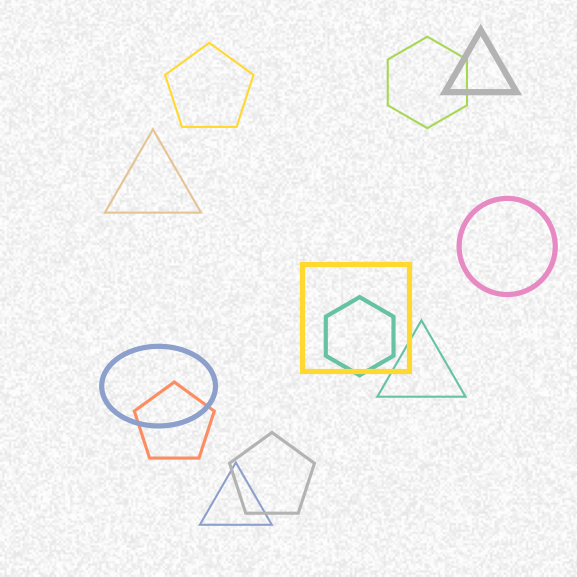[{"shape": "hexagon", "thickness": 2, "radius": 0.34, "center": [0.623, 0.417]}, {"shape": "triangle", "thickness": 1, "radius": 0.44, "center": [0.73, 0.356]}, {"shape": "pentagon", "thickness": 1.5, "radius": 0.36, "center": [0.302, 0.265]}, {"shape": "triangle", "thickness": 1, "radius": 0.36, "center": [0.408, 0.126]}, {"shape": "oval", "thickness": 2.5, "radius": 0.49, "center": [0.275, 0.331]}, {"shape": "circle", "thickness": 2.5, "radius": 0.42, "center": [0.878, 0.572]}, {"shape": "hexagon", "thickness": 1, "radius": 0.4, "center": [0.74, 0.856]}, {"shape": "pentagon", "thickness": 1, "radius": 0.4, "center": [0.362, 0.845]}, {"shape": "square", "thickness": 2.5, "radius": 0.46, "center": [0.615, 0.45]}, {"shape": "triangle", "thickness": 1, "radius": 0.48, "center": [0.265, 0.679]}, {"shape": "pentagon", "thickness": 1.5, "radius": 0.39, "center": [0.471, 0.173]}, {"shape": "triangle", "thickness": 3, "radius": 0.36, "center": [0.832, 0.875]}]